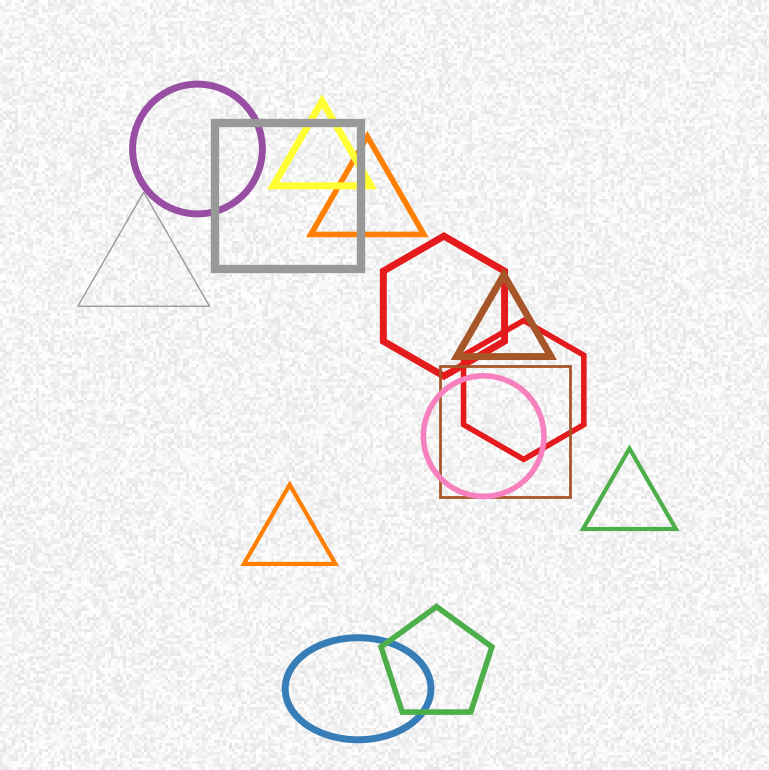[{"shape": "hexagon", "thickness": 2.5, "radius": 0.45, "center": [0.577, 0.602]}, {"shape": "hexagon", "thickness": 2, "radius": 0.45, "center": [0.68, 0.494]}, {"shape": "oval", "thickness": 2.5, "radius": 0.47, "center": [0.465, 0.106]}, {"shape": "pentagon", "thickness": 2, "radius": 0.38, "center": [0.567, 0.136]}, {"shape": "triangle", "thickness": 1.5, "radius": 0.35, "center": [0.817, 0.348]}, {"shape": "circle", "thickness": 2.5, "radius": 0.42, "center": [0.256, 0.806]}, {"shape": "triangle", "thickness": 2, "radius": 0.42, "center": [0.477, 0.738]}, {"shape": "triangle", "thickness": 1.5, "radius": 0.34, "center": [0.376, 0.302]}, {"shape": "triangle", "thickness": 2.5, "radius": 0.37, "center": [0.418, 0.795]}, {"shape": "triangle", "thickness": 2.5, "radius": 0.35, "center": [0.654, 0.572]}, {"shape": "square", "thickness": 1, "radius": 0.42, "center": [0.656, 0.44]}, {"shape": "circle", "thickness": 2, "radius": 0.39, "center": [0.628, 0.434]}, {"shape": "triangle", "thickness": 0.5, "radius": 0.49, "center": [0.187, 0.652]}, {"shape": "square", "thickness": 3, "radius": 0.47, "center": [0.374, 0.745]}]